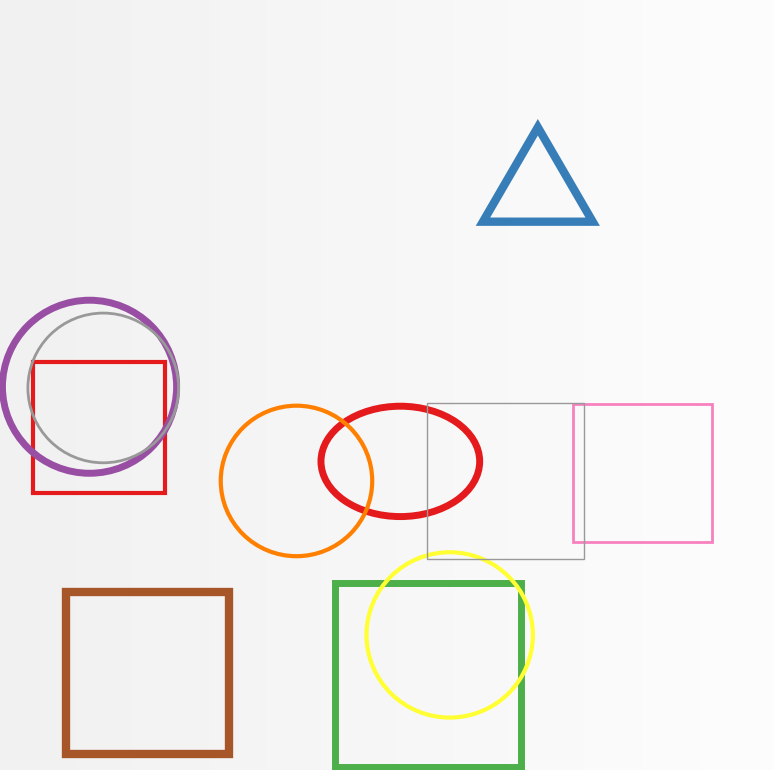[{"shape": "oval", "thickness": 2.5, "radius": 0.51, "center": [0.517, 0.401]}, {"shape": "square", "thickness": 1.5, "radius": 0.43, "center": [0.128, 0.445]}, {"shape": "triangle", "thickness": 3, "radius": 0.41, "center": [0.694, 0.753]}, {"shape": "square", "thickness": 2.5, "radius": 0.6, "center": [0.553, 0.123]}, {"shape": "circle", "thickness": 2.5, "radius": 0.56, "center": [0.116, 0.498]}, {"shape": "circle", "thickness": 1.5, "radius": 0.49, "center": [0.383, 0.375]}, {"shape": "circle", "thickness": 1.5, "radius": 0.54, "center": [0.58, 0.175]}, {"shape": "square", "thickness": 3, "radius": 0.53, "center": [0.19, 0.126]}, {"shape": "square", "thickness": 1, "radius": 0.45, "center": [0.829, 0.386]}, {"shape": "circle", "thickness": 1, "radius": 0.49, "center": [0.133, 0.496]}, {"shape": "square", "thickness": 0.5, "radius": 0.51, "center": [0.652, 0.375]}]